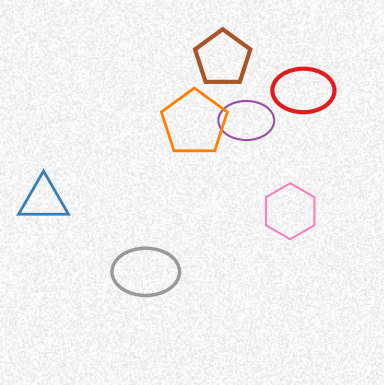[{"shape": "oval", "thickness": 3, "radius": 0.4, "center": [0.788, 0.765]}, {"shape": "triangle", "thickness": 2, "radius": 0.37, "center": [0.113, 0.481]}, {"shape": "oval", "thickness": 1.5, "radius": 0.36, "center": [0.64, 0.687]}, {"shape": "pentagon", "thickness": 2, "radius": 0.45, "center": [0.505, 0.681]}, {"shape": "pentagon", "thickness": 3, "radius": 0.38, "center": [0.578, 0.849]}, {"shape": "hexagon", "thickness": 1.5, "radius": 0.36, "center": [0.754, 0.451]}, {"shape": "oval", "thickness": 2.5, "radius": 0.44, "center": [0.379, 0.294]}]